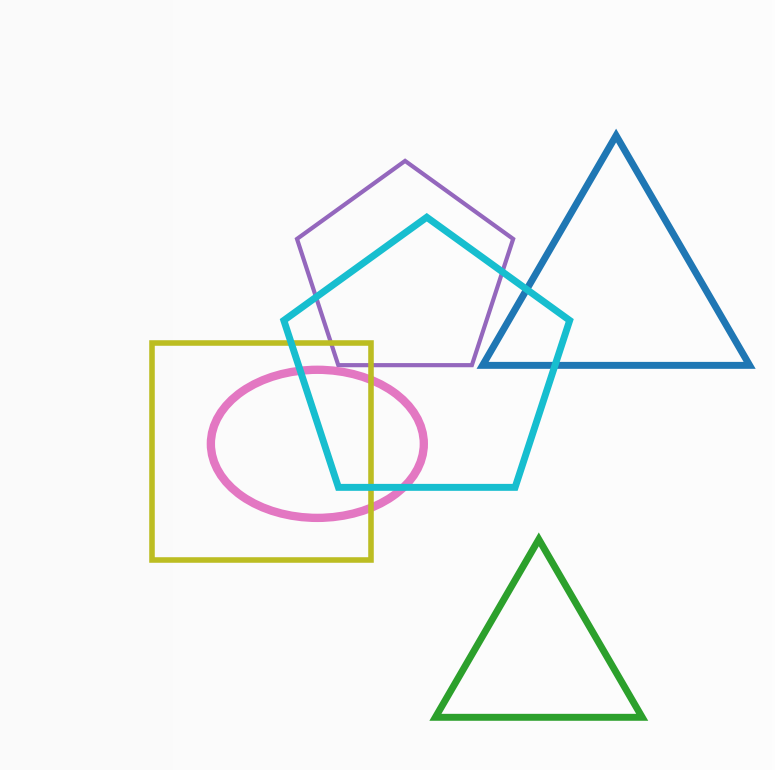[{"shape": "triangle", "thickness": 2.5, "radius": 0.99, "center": [0.795, 0.625]}, {"shape": "triangle", "thickness": 2.5, "radius": 0.77, "center": [0.695, 0.145]}, {"shape": "pentagon", "thickness": 1.5, "radius": 0.73, "center": [0.523, 0.644]}, {"shape": "oval", "thickness": 3, "radius": 0.69, "center": [0.409, 0.424]}, {"shape": "square", "thickness": 2, "radius": 0.71, "center": [0.337, 0.413]}, {"shape": "pentagon", "thickness": 2.5, "radius": 0.97, "center": [0.551, 0.524]}]